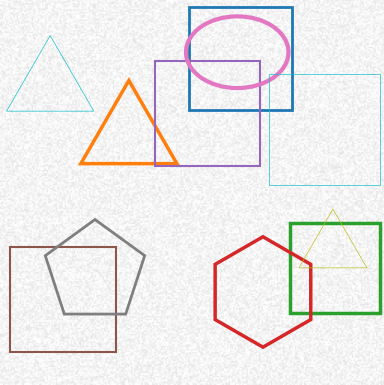[{"shape": "square", "thickness": 2, "radius": 0.67, "center": [0.626, 0.848]}, {"shape": "triangle", "thickness": 2.5, "radius": 0.72, "center": [0.335, 0.647]}, {"shape": "square", "thickness": 2.5, "radius": 0.58, "center": [0.87, 0.304]}, {"shape": "hexagon", "thickness": 2.5, "radius": 0.72, "center": [0.683, 0.242]}, {"shape": "square", "thickness": 1.5, "radius": 0.68, "center": [0.54, 0.705]}, {"shape": "square", "thickness": 1.5, "radius": 0.69, "center": [0.163, 0.222]}, {"shape": "oval", "thickness": 3, "radius": 0.67, "center": [0.616, 0.864]}, {"shape": "pentagon", "thickness": 2, "radius": 0.68, "center": [0.247, 0.294]}, {"shape": "triangle", "thickness": 0.5, "radius": 0.51, "center": [0.865, 0.355]}, {"shape": "triangle", "thickness": 0.5, "radius": 0.65, "center": [0.13, 0.777]}, {"shape": "square", "thickness": 0.5, "radius": 0.72, "center": [0.844, 0.664]}]